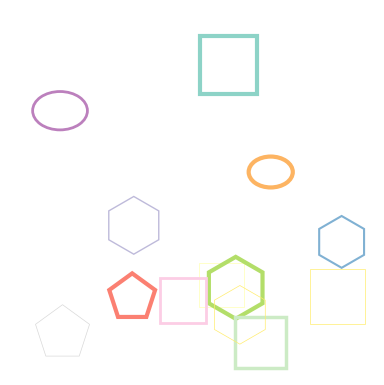[{"shape": "square", "thickness": 3, "radius": 0.37, "center": [0.594, 0.831]}, {"shape": "square", "thickness": 0.5, "radius": 0.29, "center": [0.575, 0.259]}, {"shape": "hexagon", "thickness": 1, "radius": 0.37, "center": [0.347, 0.415]}, {"shape": "pentagon", "thickness": 3, "radius": 0.31, "center": [0.343, 0.227]}, {"shape": "hexagon", "thickness": 1.5, "radius": 0.34, "center": [0.887, 0.372]}, {"shape": "oval", "thickness": 3, "radius": 0.29, "center": [0.703, 0.553]}, {"shape": "hexagon", "thickness": 3, "radius": 0.4, "center": [0.612, 0.252]}, {"shape": "square", "thickness": 2, "radius": 0.3, "center": [0.476, 0.22]}, {"shape": "pentagon", "thickness": 0.5, "radius": 0.37, "center": [0.162, 0.135]}, {"shape": "oval", "thickness": 2, "radius": 0.36, "center": [0.156, 0.712]}, {"shape": "square", "thickness": 2.5, "radius": 0.33, "center": [0.677, 0.111]}, {"shape": "hexagon", "thickness": 0.5, "radius": 0.38, "center": [0.623, 0.182]}, {"shape": "square", "thickness": 0.5, "radius": 0.36, "center": [0.876, 0.229]}]